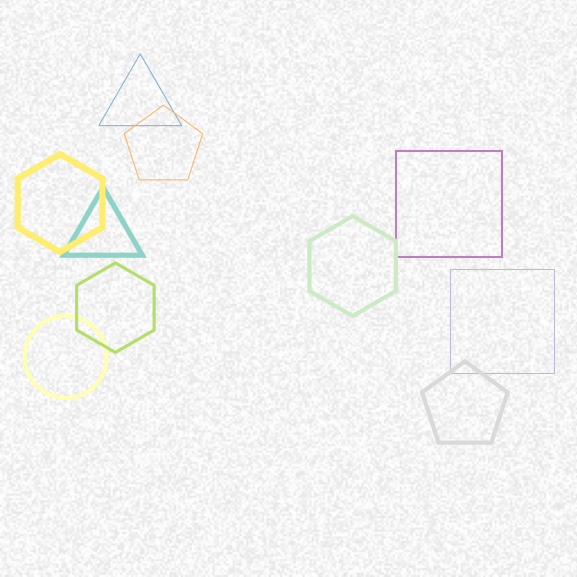[{"shape": "triangle", "thickness": 2.5, "radius": 0.39, "center": [0.178, 0.596]}, {"shape": "circle", "thickness": 2, "radius": 0.36, "center": [0.114, 0.381]}, {"shape": "square", "thickness": 0.5, "radius": 0.45, "center": [0.869, 0.443]}, {"shape": "triangle", "thickness": 0.5, "radius": 0.41, "center": [0.243, 0.823]}, {"shape": "pentagon", "thickness": 0.5, "radius": 0.36, "center": [0.283, 0.746]}, {"shape": "hexagon", "thickness": 1.5, "radius": 0.39, "center": [0.2, 0.466]}, {"shape": "pentagon", "thickness": 2, "radius": 0.39, "center": [0.805, 0.296]}, {"shape": "square", "thickness": 1, "radius": 0.46, "center": [0.778, 0.646]}, {"shape": "hexagon", "thickness": 2, "radius": 0.43, "center": [0.611, 0.538]}, {"shape": "hexagon", "thickness": 3, "radius": 0.42, "center": [0.104, 0.648]}]